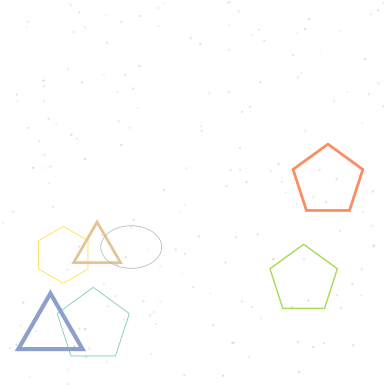[{"shape": "pentagon", "thickness": 0.5, "radius": 0.49, "center": [0.242, 0.155]}, {"shape": "pentagon", "thickness": 2, "radius": 0.48, "center": [0.852, 0.53]}, {"shape": "triangle", "thickness": 3, "radius": 0.48, "center": [0.131, 0.141]}, {"shape": "pentagon", "thickness": 1, "radius": 0.46, "center": [0.789, 0.273]}, {"shape": "hexagon", "thickness": 0.5, "radius": 0.37, "center": [0.164, 0.338]}, {"shape": "triangle", "thickness": 2, "radius": 0.35, "center": [0.252, 0.353]}, {"shape": "oval", "thickness": 0.5, "radius": 0.4, "center": [0.341, 0.358]}]